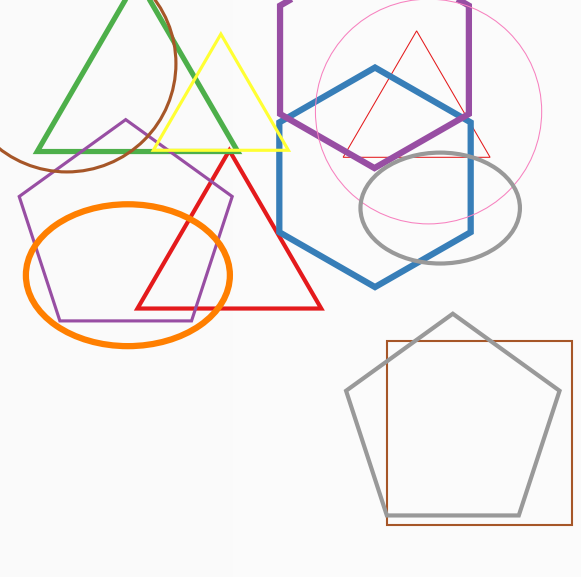[{"shape": "triangle", "thickness": 2, "radius": 0.91, "center": [0.395, 0.556]}, {"shape": "triangle", "thickness": 0.5, "radius": 0.73, "center": [0.717, 0.8]}, {"shape": "hexagon", "thickness": 3, "radius": 0.95, "center": [0.645, 0.692]}, {"shape": "triangle", "thickness": 2.5, "radius": 1.0, "center": [0.237, 0.836]}, {"shape": "pentagon", "thickness": 1.5, "radius": 0.96, "center": [0.216, 0.599]}, {"shape": "hexagon", "thickness": 3, "radius": 0.94, "center": [0.644, 0.896]}, {"shape": "oval", "thickness": 3, "radius": 0.88, "center": [0.22, 0.523]}, {"shape": "triangle", "thickness": 1.5, "radius": 0.67, "center": [0.38, 0.806]}, {"shape": "square", "thickness": 1, "radius": 0.79, "center": [0.825, 0.249]}, {"shape": "circle", "thickness": 1.5, "radius": 0.94, "center": [0.115, 0.889]}, {"shape": "circle", "thickness": 0.5, "radius": 0.97, "center": [0.737, 0.806]}, {"shape": "oval", "thickness": 2, "radius": 0.69, "center": [0.757, 0.639]}, {"shape": "pentagon", "thickness": 2, "radius": 0.97, "center": [0.779, 0.263]}]